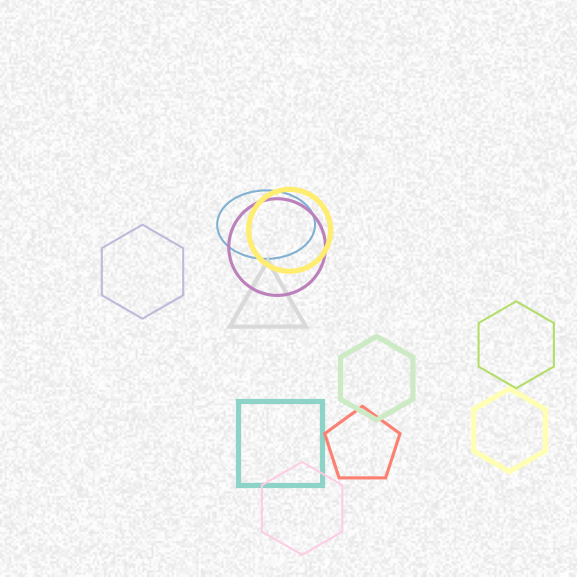[{"shape": "square", "thickness": 2.5, "radius": 0.37, "center": [0.485, 0.232]}, {"shape": "hexagon", "thickness": 2.5, "radius": 0.36, "center": [0.882, 0.254]}, {"shape": "hexagon", "thickness": 1, "radius": 0.41, "center": [0.247, 0.529]}, {"shape": "pentagon", "thickness": 1.5, "radius": 0.34, "center": [0.627, 0.227]}, {"shape": "oval", "thickness": 1, "radius": 0.42, "center": [0.461, 0.61]}, {"shape": "hexagon", "thickness": 1, "radius": 0.38, "center": [0.894, 0.402]}, {"shape": "hexagon", "thickness": 1, "radius": 0.4, "center": [0.523, 0.119]}, {"shape": "triangle", "thickness": 2, "radius": 0.38, "center": [0.464, 0.472]}, {"shape": "circle", "thickness": 1.5, "radius": 0.42, "center": [0.48, 0.571]}, {"shape": "hexagon", "thickness": 2.5, "radius": 0.36, "center": [0.652, 0.344]}, {"shape": "circle", "thickness": 2.5, "radius": 0.35, "center": [0.502, 0.6]}]